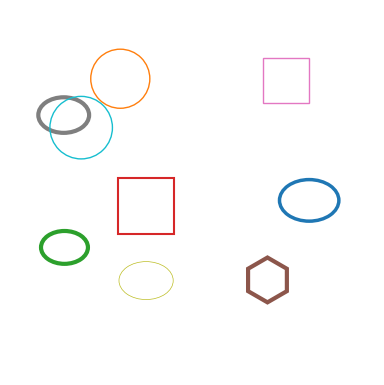[{"shape": "oval", "thickness": 2.5, "radius": 0.39, "center": [0.803, 0.48]}, {"shape": "circle", "thickness": 1, "radius": 0.38, "center": [0.312, 0.796]}, {"shape": "oval", "thickness": 3, "radius": 0.3, "center": [0.167, 0.357]}, {"shape": "square", "thickness": 1.5, "radius": 0.37, "center": [0.379, 0.464]}, {"shape": "hexagon", "thickness": 3, "radius": 0.29, "center": [0.695, 0.273]}, {"shape": "square", "thickness": 1, "radius": 0.3, "center": [0.742, 0.791]}, {"shape": "oval", "thickness": 3, "radius": 0.33, "center": [0.165, 0.701]}, {"shape": "oval", "thickness": 0.5, "radius": 0.35, "center": [0.379, 0.271]}, {"shape": "circle", "thickness": 1, "radius": 0.41, "center": [0.211, 0.668]}]